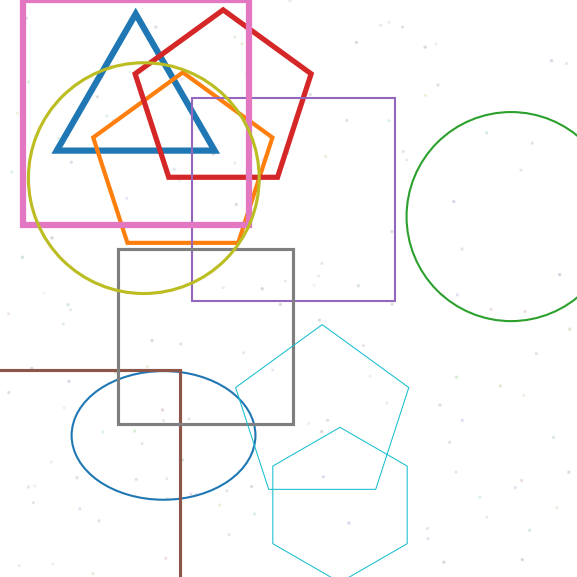[{"shape": "triangle", "thickness": 3, "radius": 0.79, "center": [0.235, 0.817]}, {"shape": "oval", "thickness": 1, "radius": 0.8, "center": [0.283, 0.245]}, {"shape": "pentagon", "thickness": 2, "radius": 0.82, "center": [0.317, 0.711]}, {"shape": "circle", "thickness": 1, "radius": 0.91, "center": [0.885, 0.624]}, {"shape": "pentagon", "thickness": 2.5, "radius": 0.8, "center": [0.386, 0.822]}, {"shape": "square", "thickness": 1, "radius": 0.88, "center": [0.508, 0.654]}, {"shape": "square", "thickness": 1.5, "radius": 0.98, "center": [0.117, 0.163]}, {"shape": "square", "thickness": 3, "radius": 0.98, "center": [0.236, 0.805]}, {"shape": "square", "thickness": 1.5, "radius": 0.75, "center": [0.356, 0.416]}, {"shape": "circle", "thickness": 1.5, "radius": 1.0, "center": [0.249, 0.691]}, {"shape": "pentagon", "thickness": 0.5, "radius": 0.79, "center": [0.558, 0.279]}, {"shape": "hexagon", "thickness": 0.5, "radius": 0.67, "center": [0.589, 0.125]}]